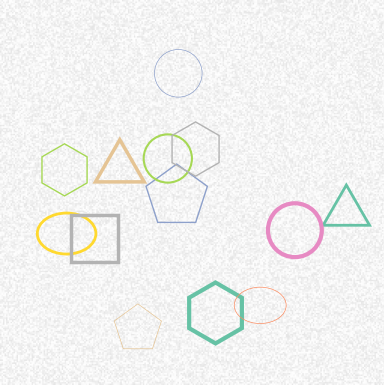[{"shape": "hexagon", "thickness": 3, "radius": 0.4, "center": [0.56, 0.187]}, {"shape": "triangle", "thickness": 2, "radius": 0.35, "center": [0.9, 0.45]}, {"shape": "oval", "thickness": 0.5, "radius": 0.34, "center": [0.676, 0.207]}, {"shape": "pentagon", "thickness": 1, "radius": 0.42, "center": [0.459, 0.49]}, {"shape": "circle", "thickness": 0.5, "radius": 0.31, "center": [0.463, 0.81]}, {"shape": "circle", "thickness": 3, "radius": 0.35, "center": [0.766, 0.402]}, {"shape": "hexagon", "thickness": 1, "radius": 0.34, "center": [0.168, 0.559]}, {"shape": "circle", "thickness": 1.5, "radius": 0.31, "center": [0.436, 0.588]}, {"shape": "oval", "thickness": 2, "radius": 0.38, "center": [0.173, 0.393]}, {"shape": "triangle", "thickness": 2.5, "radius": 0.37, "center": [0.311, 0.564]}, {"shape": "pentagon", "thickness": 0.5, "radius": 0.32, "center": [0.358, 0.146]}, {"shape": "square", "thickness": 2.5, "radius": 0.31, "center": [0.246, 0.382]}, {"shape": "hexagon", "thickness": 1, "radius": 0.35, "center": [0.508, 0.613]}]